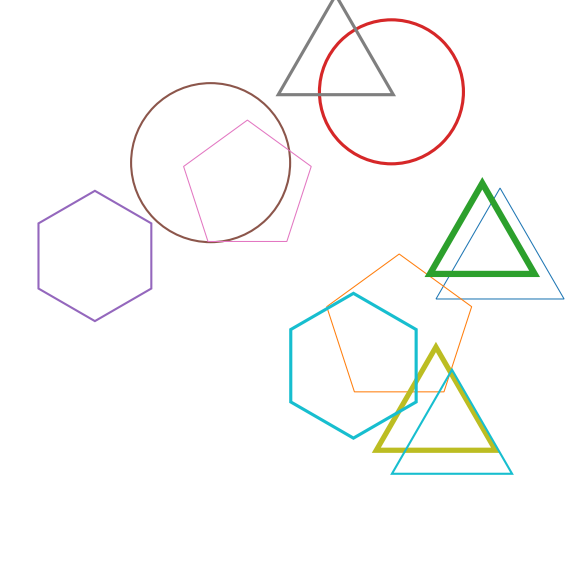[{"shape": "triangle", "thickness": 0.5, "radius": 0.64, "center": [0.866, 0.545]}, {"shape": "pentagon", "thickness": 0.5, "radius": 0.66, "center": [0.691, 0.427]}, {"shape": "triangle", "thickness": 3, "radius": 0.52, "center": [0.835, 0.577]}, {"shape": "circle", "thickness": 1.5, "radius": 0.62, "center": [0.678, 0.84]}, {"shape": "hexagon", "thickness": 1, "radius": 0.56, "center": [0.164, 0.556]}, {"shape": "circle", "thickness": 1, "radius": 0.69, "center": [0.365, 0.717]}, {"shape": "pentagon", "thickness": 0.5, "radius": 0.58, "center": [0.428, 0.675]}, {"shape": "triangle", "thickness": 1.5, "radius": 0.58, "center": [0.581, 0.893]}, {"shape": "triangle", "thickness": 2.5, "radius": 0.6, "center": [0.755, 0.279]}, {"shape": "hexagon", "thickness": 1.5, "radius": 0.63, "center": [0.612, 0.366]}, {"shape": "triangle", "thickness": 1, "radius": 0.6, "center": [0.783, 0.239]}]